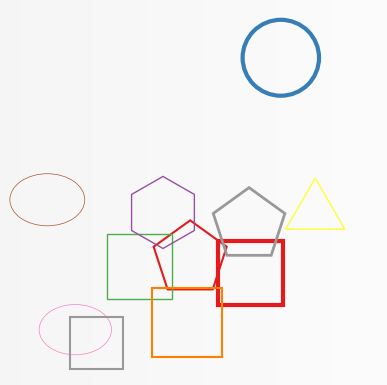[{"shape": "square", "thickness": 3, "radius": 0.42, "center": [0.646, 0.291]}, {"shape": "pentagon", "thickness": 1.5, "radius": 0.5, "center": [0.491, 0.328]}, {"shape": "circle", "thickness": 3, "radius": 0.49, "center": [0.725, 0.85]}, {"shape": "square", "thickness": 1, "radius": 0.42, "center": [0.361, 0.308]}, {"shape": "hexagon", "thickness": 1, "radius": 0.47, "center": [0.421, 0.448]}, {"shape": "square", "thickness": 1.5, "radius": 0.45, "center": [0.482, 0.163]}, {"shape": "triangle", "thickness": 1, "radius": 0.44, "center": [0.813, 0.449]}, {"shape": "oval", "thickness": 0.5, "radius": 0.48, "center": [0.122, 0.481]}, {"shape": "oval", "thickness": 0.5, "radius": 0.47, "center": [0.194, 0.144]}, {"shape": "pentagon", "thickness": 2, "radius": 0.49, "center": [0.643, 0.416]}, {"shape": "square", "thickness": 1.5, "radius": 0.34, "center": [0.25, 0.109]}]